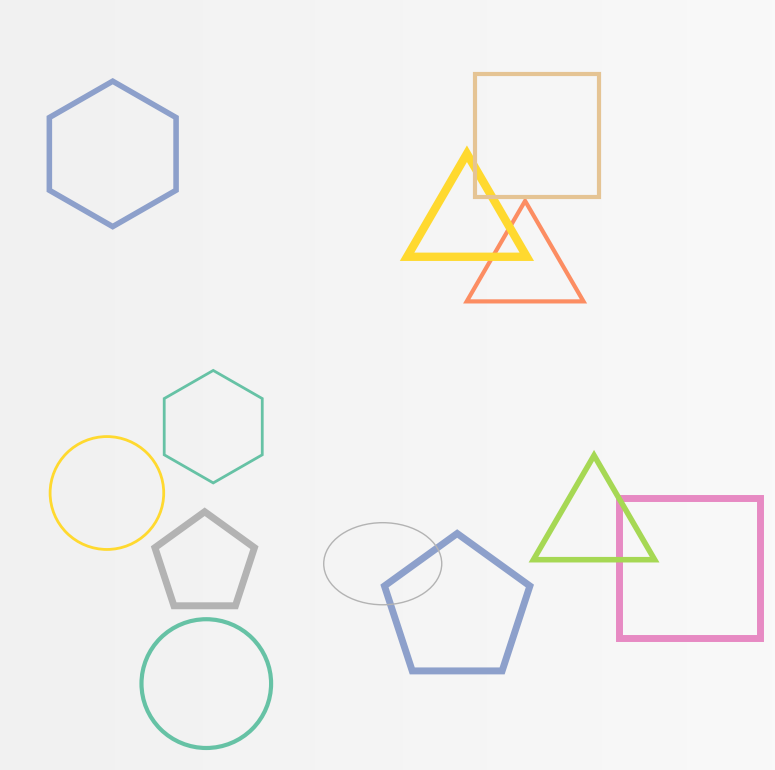[{"shape": "circle", "thickness": 1.5, "radius": 0.42, "center": [0.266, 0.112]}, {"shape": "hexagon", "thickness": 1, "radius": 0.37, "center": [0.275, 0.446]}, {"shape": "triangle", "thickness": 1.5, "radius": 0.43, "center": [0.678, 0.652]}, {"shape": "hexagon", "thickness": 2, "radius": 0.47, "center": [0.145, 0.8]}, {"shape": "pentagon", "thickness": 2.5, "radius": 0.49, "center": [0.59, 0.208]}, {"shape": "square", "thickness": 2.5, "radius": 0.46, "center": [0.89, 0.262]}, {"shape": "triangle", "thickness": 2, "radius": 0.45, "center": [0.767, 0.318]}, {"shape": "triangle", "thickness": 3, "radius": 0.45, "center": [0.602, 0.711]}, {"shape": "circle", "thickness": 1, "radius": 0.37, "center": [0.138, 0.36]}, {"shape": "square", "thickness": 1.5, "radius": 0.4, "center": [0.693, 0.824]}, {"shape": "pentagon", "thickness": 2.5, "radius": 0.34, "center": [0.264, 0.268]}, {"shape": "oval", "thickness": 0.5, "radius": 0.38, "center": [0.494, 0.268]}]